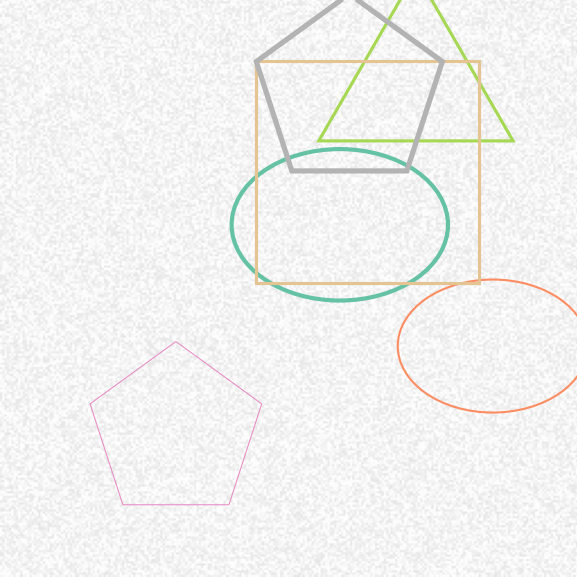[{"shape": "oval", "thickness": 2, "radius": 0.94, "center": [0.588, 0.61]}, {"shape": "oval", "thickness": 1, "radius": 0.82, "center": [0.853, 0.4]}, {"shape": "pentagon", "thickness": 0.5, "radius": 0.78, "center": [0.305, 0.251]}, {"shape": "triangle", "thickness": 1.5, "radius": 0.97, "center": [0.72, 0.852]}, {"shape": "square", "thickness": 1.5, "radius": 0.96, "center": [0.636, 0.701]}, {"shape": "pentagon", "thickness": 2.5, "radius": 0.85, "center": [0.605, 0.84]}]